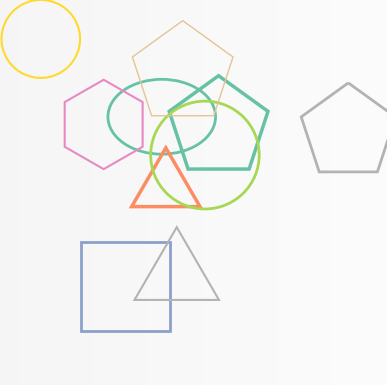[{"shape": "pentagon", "thickness": 2.5, "radius": 0.67, "center": [0.564, 0.669]}, {"shape": "oval", "thickness": 2, "radius": 0.69, "center": [0.417, 0.697]}, {"shape": "triangle", "thickness": 2.5, "radius": 0.51, "center": [0.428, 0.514]}, {"shape": "square", "thickness": 2, "radius": 0.58, "center": [0.324, 0.257]}, {"shape": "hexagon", "thickness": 1.5, "radius": 0.58, "center": [0.268, 0.677]}, {"shape": "circle", "thickness": 2, "radius": 0.7, "center": [0.529, 0.597]}, {"shape": "circle", "thickness": 1.5, "radius": 0.51, "center": [0.105, 0.899]}, {"shape": "pentagon", "thickness": 1, "radius": 0.68, "center": [0.471, 0.81]}, {"shape": "triangle", "thickness": 1.5, "radius": 0.63, "center": [0.456, 0.284]}, {"shape": "pentagon", "thickness": 2, "radius": 0.64, "center": [0.899, 0.657]}]